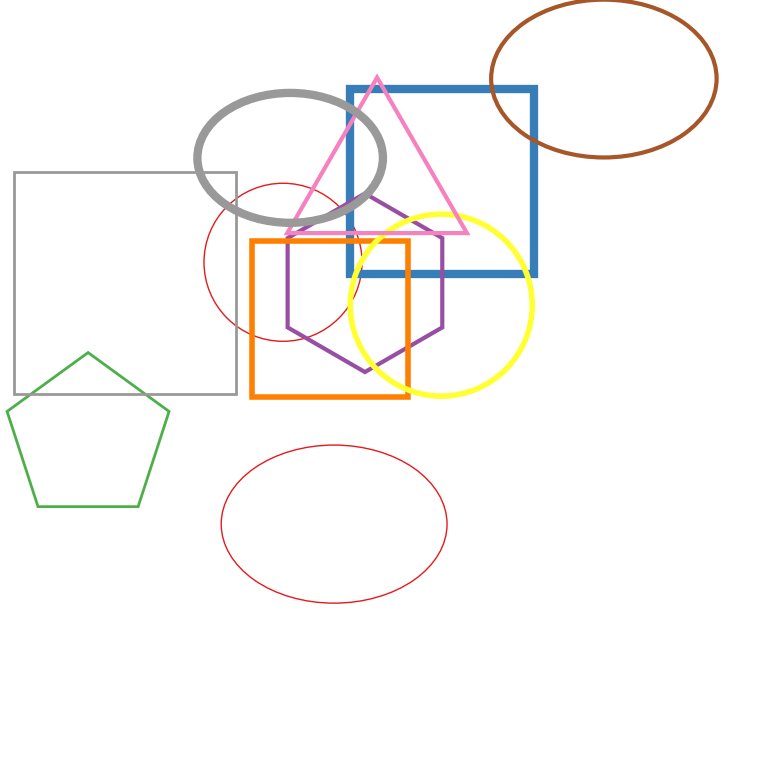[{"shape": "oval", "thickness": 0.5, "radius": 0.73, "center": [0.434, 0.319]}, {"shape": "circle", "thickness": 0.5, "radius": 0.51, "center": [0.368, 0.659]}, {"shape": "square", "thickness": 3, "radius": 0.6, "center": [0.574, 0.764]}, {"shape": "pentagon", "thickness": 1, "radius": 0.55, "center": [0.114, 0.431]}, {"shape": "hexagon", "thickness": 1.5, "radius": 0.58, "center": [0.474, 0.633]}, {"shape": "square", "thickness": 2, "radius": 0.51, "center": [0.429, 0.586]}, {"shape": "circle", "thickness": 2, "radius": 0.59, "center": [0.573, 0.604]}, {"shape": "oval", "thickness": 1.5, "radius": 0.73, "center": [0.784, 0.898]}, {"shape": "triangle", "thickness": 1.5, "radius": 0.67, "center": [0.49, 0.765]}, {"shape": "square", "thickness": 1, "radius": 0.72, "center": [0.163, 0.632]}, {"shape": "oval", "thickness": 3, "radius": 0.6, "center": [0.377, 0.795]}]